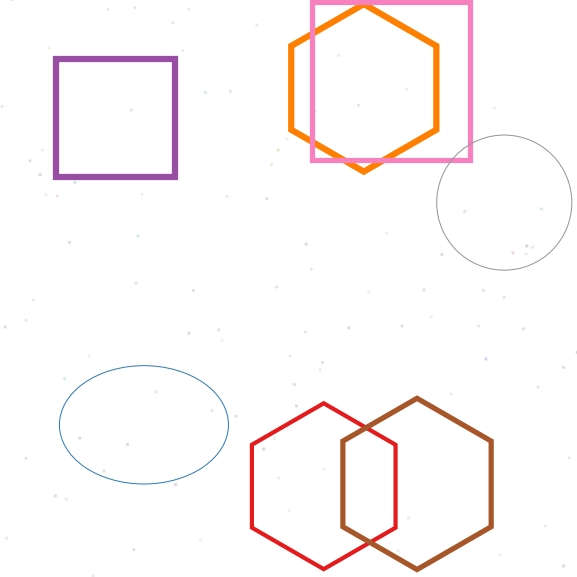[{"shape": "hexagon", "thickness": 2, "radius": 0.72, "center": [0.561, 0.157]}, {"shape": "oval", "thickness": 0.5, "radius": 0.73, "center": [0.249, 0.264]}, {"shape": "square", "thickness": 3, "radius": 0.51, "center": [0.2, 0.795]}, {"shape": "hexagon", "thickness": 3, "radius": 0.73, "center": [0.63, 0.847]}, {"shape": "hexagon", "thickness": 2.5, "radius": 0.74, "center": [0.722, 0.161]}, {"shape": "square", "thickness": 2.5, "radius": 0.68, "center": [0.677, 0.859]}, {"shape": "circle", "thickness": 0.5, "radius": 0.58, "center": [0.873, 0.648]}]